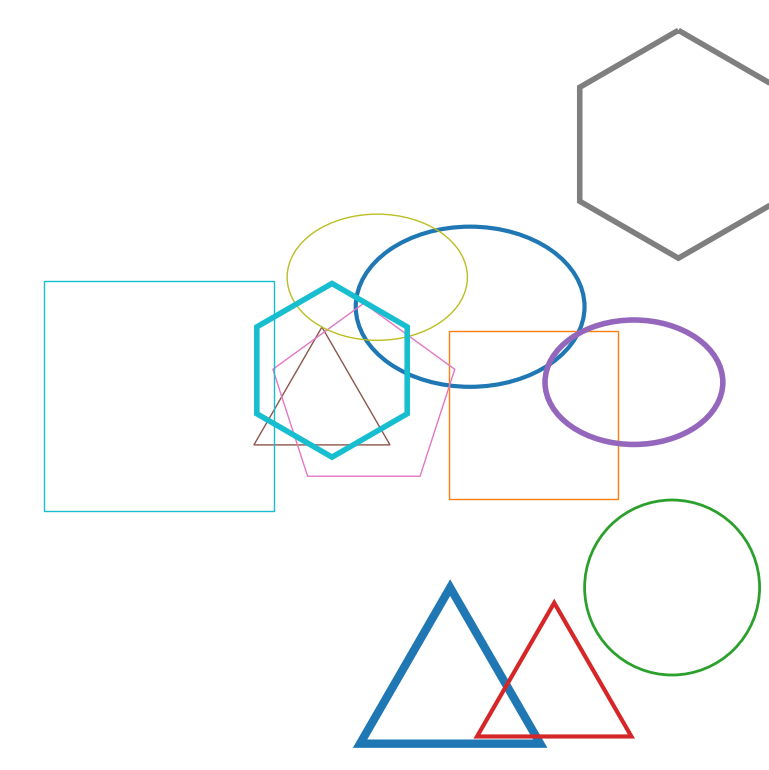[{"shape": "oval", "thickness": 1.5, "radius": 0.74, "center": [0.611, 0.602]}, {"shape": "triangle", "thickness": 3, "radius": 0.68, "center": [0.585, 0.102]}, {"shape": "square", "thickness": 0.5, "radius": 0.55, "center": [0.693, 0.461]}, {"shape": "circle", "thickness": 1, "radius": 0.57, "center": [0.873, 0.237]}, {"shape": "triangle", "thickness": 1.5, "radius": 0.58, "center": [0.72, 0.101]}, {"shape": "oval", "thickness": 2, "radius": 0.58, "center": [0.823, 0.504]}, {"shape": "triangle", "thickness": 0.5, "radius": 0.51, "center": [0.418, 0.473]}, {"shape": "pentagon", "thickness": 0.5, "radius": 0.62, "center": [0.472, 0.482]}, {"shape": "hexagon", "thickness": 2, "radius": 0.74, "center": [0.881, 0.813]}, {"shape": "oval", "thickness": 0.5, "radius": 0.59, "center": [0.49, 0.64]}, {"shape": "hexagon", "thickness": 2, "radius": 0.56, "center": [0.431, 0.519]}, {"shape": "square", "thickness": 0.5, "radius": 0.75, "center": [0.207, 0.486]}]